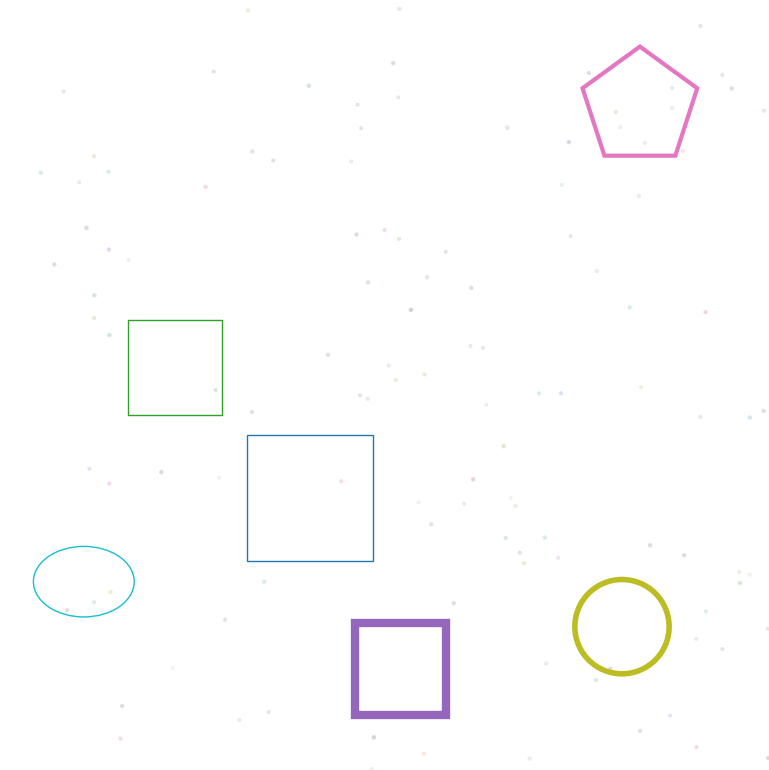[{"shape": "square", "thickness": 0.5, "radius": 0.41, "center": [0.402, 0.353]}, {"shape": "square", "thickness": 0.5, "radius": 0.31, "center": [0.227, 0.523]}, {"shape": "square", "thickness": 3, "radius": 0.3, "center": [0.52, 0.131]}, {"shape": "pentagon", "thickness": 1.5, "radius": 0.39, "center": [0.831, 0.861]}, {"shape": "circle", "thickness": 2, "radius": 0.31, "center": [0.808, 0.186]}, {"shape": "oval", "thickness": 0.5, "radius": 0.33, "center": [0.109, 0.245]}]